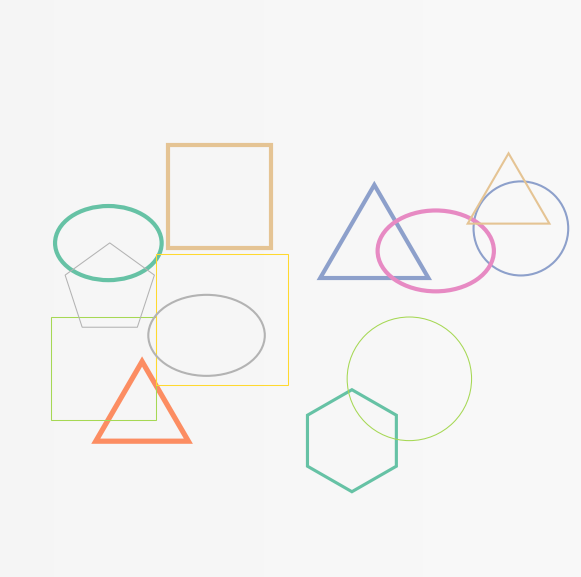[{"shape": "oval", "thickness": 2, "radius": 0.46, "center": [0.186, 0.578]}, {"shape": "hexagon", "thickness": 1.5, "radius": 0.44, "center": [0.605, 0.236]}, {"shape": "triangle", "thickness": 2.5, "radius": 0.46, "center": [0.244, 0.281]}, {"shape": "triangle", "thickness": 2, "radius": 0.54, "center": [0.644, 0.571]}, {"shape": "circle", "thickness": 1, "radius": 0.41, "center": [0.896, 0.604]}, {"shape": "oval", "thickness": 2, "radius": 0.5, "center": [0.75, 0.565]}, {"shape": "square", "thickness": 0.5, "radius": 0.45, "center": [0.178, 0.361]}, {"shape": "circle", "thickness": 0.5, "radius": 0.54, "center": [0.704, 0.343]}, {"shape": "square", "thickness": 0.5, "radius": 0.56, "center": [0.382, 0.446]}, {"shape": "square", "thickness": 2, "radius": 0.45, "center": [0.377, 0.659]}, {"shape": "triangle", "thickness": 1, "radius": 0.41, "center": [0.875, 0.652]}, {"shape": "oval", "thickness": 1, "radius": 0.5, "center": [0.355, 0.418]}, {"shape": "pentagon", "thickness": 0.5, "radius": 0.4, "center": [0.189, 0.498]}]